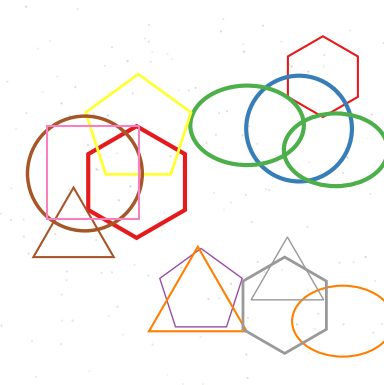[{"shape": "hexagon", "thickness": 3, "radius": 0.73, "center": [0.355, 0.527]}, {"shape": "hexagon", "thickness": 1.5, "radius": 0.52, "center": [0.839, 0.801]}, {"shape": "circle", "thickness": 3, "radius": 0.69, "center": [0.777, 0.666]}, {"shape": "oval", "thickness": 3, "radius": 0.67, "center": [0.872, 0.611]}, {"shape": "oval", "thickness": 3, "radius": 0.74, "center": [0.642, 0.674]}, {"shape": "pentagon", "thickness": 1, "radius": 0.56, "center": [0.522, 0.242]}, {"shape": "oval", "thickness": 1.5, "radius": 0.66, "center": [0.89, 0.166]}, {"shape": "triangle", "thickness": 1.5, "radius": 0.73, "center": [0.514, 0.213]}, {"shape": "pentagon", "thickness": 2, "radius": 0.72, "center": [0.359, 0.664]}, {"shape": "circle", "thickness": 2.5, "radius": 0.75, "center": [0.22, 0.549]}, {"shape": "triangle", "thickness": 1.5, "radius": 0.6, "center": [0.191, 0.392]}, {"shape": "square", "thickness": 1.5, "radius": 0.6, "center": [0.241, 0.552]}, {"shape": "hexagon", "thickness": 2, "radius": 0.63, "center": [0.739, 0.207]}, {"shape": "triangle", "thickness": 1, "radius": 0.54, "center": [0.746, 0.276]}]